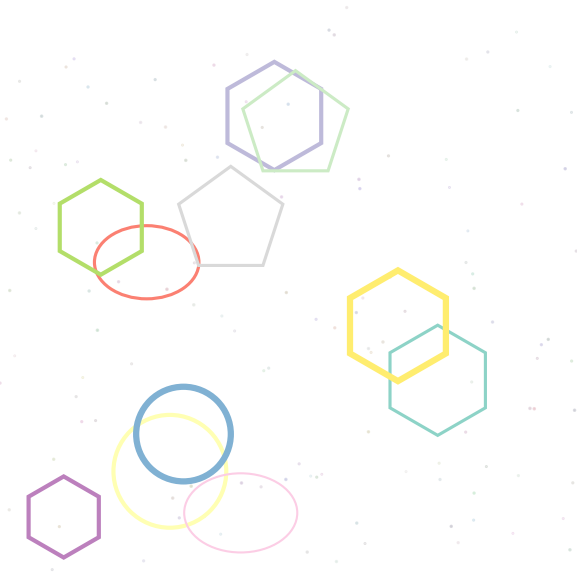[{"shape": "hexagon", "thickness": 1.5, "radius": 0.48, "center": [0.758, 0.341]}, {"shape": "circle", "thickness": 2, "radius": 0.49, "center": [0.294, 0.183]}, {"shape": "hexagon", "thickness": 2, "radius": 0.47, "center": [0.475, 0.798]}, {"shape": "oval", "thickness": 1.5, "radius": 0.45, "center": [0.254, 0.545]}, {"shape": "circle", "thickness": 3, "radius": 0.41, "center": [0.318, 0.247]}, {"shape": "hexagon", "thickness": 2, "radius": 0.41, "center": [0.175, 0.605]}, {"shape": "oval", "thickness": 1, "radius": 0.49, "center": [0.417, 0.111]}, {"shape": "pentagon", "thickness": 1.5, "radius": 0.47, "center": [0.4, 0.616]}, {"shape": "hexagon", "thickness": 2, "radius": 0.35, "center": [0.11, 0.104]}, {"shape": "pentagon", "thickness": 1.5, "radius": 0.48, "center": [0.512, 0.781]}, {"shape": "hexagon", "thickness": 3, "radius": 0.48, "center": [0.689, 0.435]}]